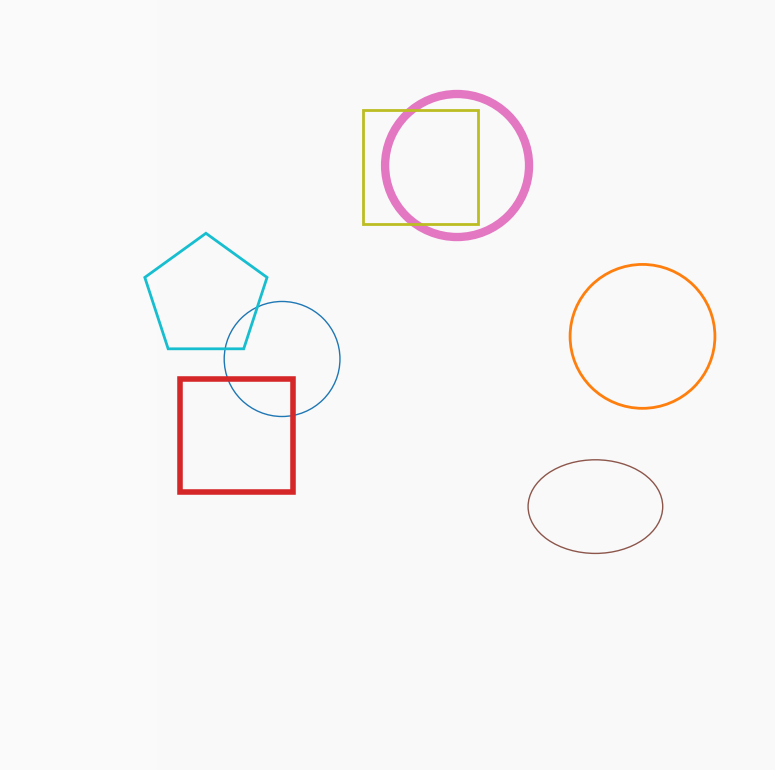[{"shape": "circle", "thickness": 0.5, "radius": 0.37, "center": [0.364, 0.534]}, {"shape": "circle", "thickness": 1, "radius": 0.47, "center": [0.829, 0.563]}, {"shape": "square", "thickness": 2, "radius": 0.37, "center": [0.305, 0.434]}, {"shape": "oval", "thickness": 0.5, "radius": 0.43, "center": [0.768, 0.342]}, {"shape": "circle", "thickness": 3, "radius": 0.46, "center": [0.59, 0.785]}, {"shape": "square", "thickness": 1, "radius": 0.37, "center": [0.542, 0.783]}, {"shape": "pentagon", "thickness": 1, "radius": 0.41, "center": [0.266, 0.614]}]